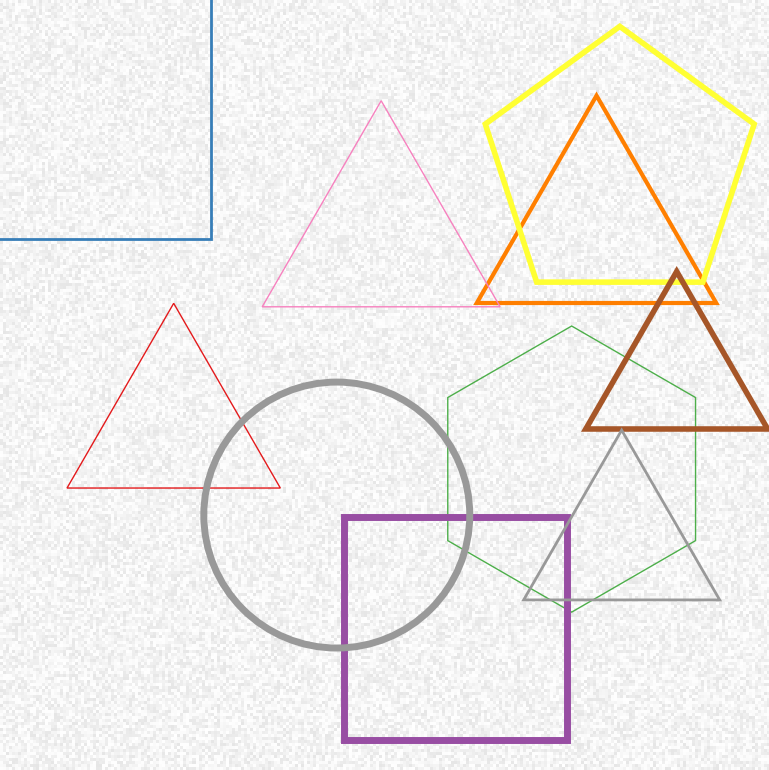[{"shape": "triangle", "thickness": 0.5, "radius": 0.8, "center": [0.226, 0.446]}, {"shape": "square", "thickness": 1, "radius": 0.81, "center": [0.112, 0.852]}, {"shape": "hexagon", "thickness": 0.5, "radius": 0.93, "center": [0.742, 0.391]}, {"shape": "square", "thickness": 2.5, "radius": 0.72, "center": [0.592, 0.184]}, {"shape": "triangle", "thickness": 1.5, "radius": 0.9, "center": [0.775, 0.696]}, {"shape": "pentagon", "thickness": 2, "radius": 0.92, "center": [0.805, 0.782]}, {"shape": "triangle", "thickness": 2, "radius": 0.68, "center": [0.879, 0.511]}, {"shape": "triangle", "thickness": 0.5, "radius": 0.89, "center": [0.495, 0.691]}, {"shape": "triangle", "thickness": 1, "radius": 0.73, "center": [0.807, 0.294]}, {"shape": "circle", "thickness": 2.5, "radius": 0.86, "center": [0.437, 0.331]}]